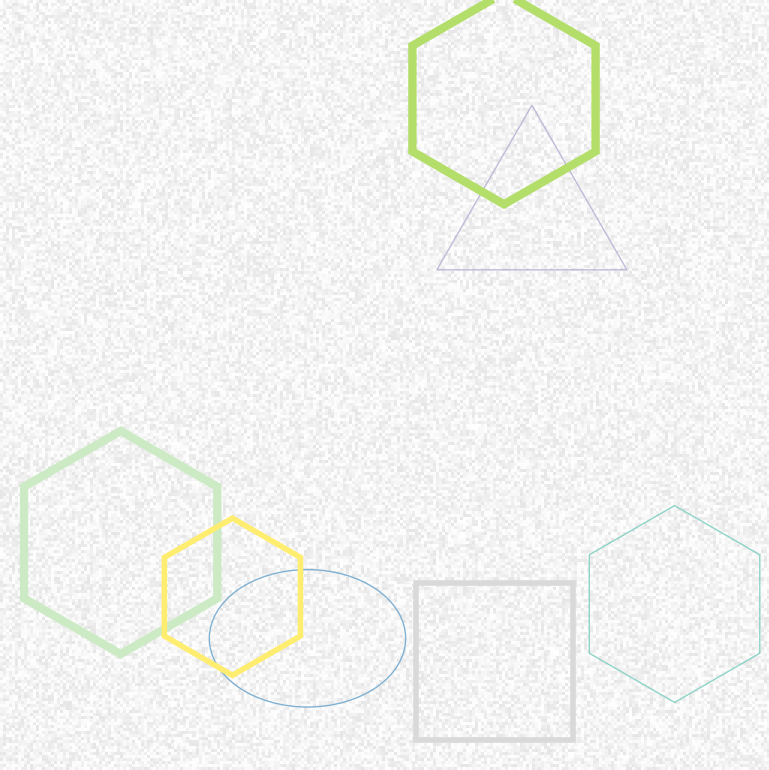[{"shape": "hexagon", "thickness": 0.5, "radius": 0.64, "center": [0.876, 0.216]}, {"shape": "triangle", "thickness": 0.5, "radius": 0.71, "center": [0.691, 0.721]}, {"shape": "oval", "thickness": 0.5, "radius": 0.64, "center": [0.399, 0.171]}, {"shape": "hexagon", "thickness": 3, "radius": 0.69, "center": [0.655, 0.872]}, {"shape": "square", "thickness": 2, "radius": 0.51, "center": [0.643, 0.141]}, {"shape": "hexagon", "thickness": 3, "radius": 0.72, "center": [0.157, 0.295]}, {"shape": "hexagon", "thickness": 2, "radius": 0.51, "center": [0.302, 0.225]}]